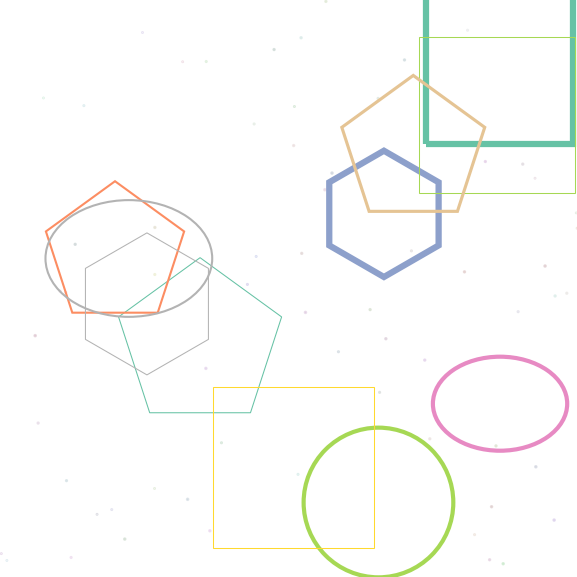[{"shape": "square", "thickness": 3, "radius": 0.64, "center": [0.865, 0.877]}, {"shape": "pentagon", "thickness": 0.5, "radius": 0.74, "center": [0.346, 0.405]}, {"shape": "pentagon", "thickness": 1, "radius": 0.63, "center": [0.199, 0.559]}, {"shape": "hexagon", "thickness": 3, "radius": 0.55, "center": [0.665, 0.629]}, {"shape": "oval", "thickness": 2, "radius": 0.58, "center": [0.866, 0.3]}, {"shape": "circle", "thickness": 2, "radius": 0.65, "center": [0.655, 0.129]}, {"shape": "square", "thickness": 0.5, "radius": 0.67, "center": [0.861, 0.8]}, {"shape": "square", "thickness": 0.5, "radius": 0.7, "center": [0.508, 0.189]}, {"shape": "pentagon", "thickness": 1.5, "radius": 0.65, "center": [0.716, 0.738]}, {"shape": "oval", "thickness": 1, "radius": 0.72, "center": [0.223, 0.552]}, {"shape": "hexagon", "thickness": 0.5, "radius": 0.61, "center": [0.254, 0.473]}]